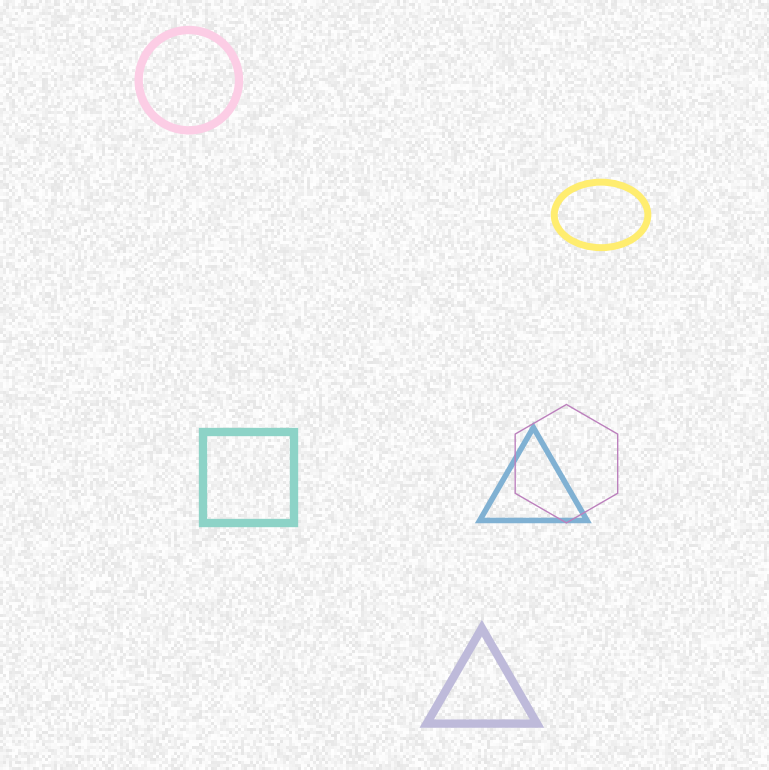[{"shape": "square", "thickness": 3, "radius": 0.3, "center": [0.323, 0.379]}, {"shape": "triangle", "thickness": 3, "radius": 0.41, "center": [0.626, 0.102]}, {"shape": "triangle", "thickness": 2, "radius": 0.4, "center": [0.693, 0.364]}, {"shape": "circle", "thickness": 3, "radius": 0.33, "center": [0.245, 0.896]}, {"shape": "hexagon", "thickness": 0.5, "radius": 0.38, "center": [0.736, 0.398]}, {"shape": "oval", "thickness": 2.5, "radius": 0.3, "center": [0.781, 0.721]}]